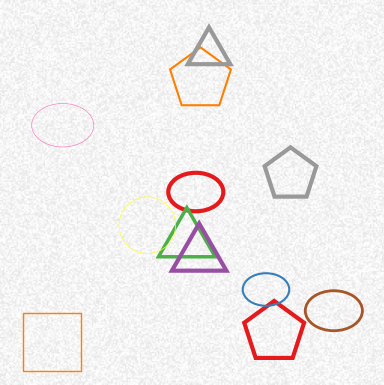[{"shape": "pentagon", "thickness": 3, "radius": 0.41, "center": [0.712, 0.136]}, {"shape": "oval", "thickness": 3, "radius": 0.36, "center": [0.509, 0.501]}, {"shape": "oval", "thickness": 1.5, "radius": 0.3, "center": [0.691, 0.248]}, {"shape": "triangle", "thickness": 2.5, "radius": 0.43, "center": [0.485, 0.376]}, {"shape": "triangle", "thickness": 3, "radius": 0.41, "center": [0.517, 0.338]}, {"shape": "pentagon", "thickness": 1.5, "radius": 0.42, "center": [0.521, 0.794]}, {"shape": "square", "thickness": 1, "radius": 0.38, "center": [0.135, 0.112]}, {"shape": "circle", "thickness": 0.5, "radius": 0.37, "center": [0.383, 0.415]}, {"shape": "oval", "thickness": 2, "radius": 0.37, "center": [0.867, 0.193]}, {"shape": "oval", "thickness": 0.5, "radius": 0.4, "center": [0.163, 0.675]}, {"shape": "pentagon", "thickness": 3, "radius": 0.35, "center": [0.755, 0.547]}, {"shape": "triangle", "thickness": 3, "radius": 0.32, "center": [0.543, 0.865]}]